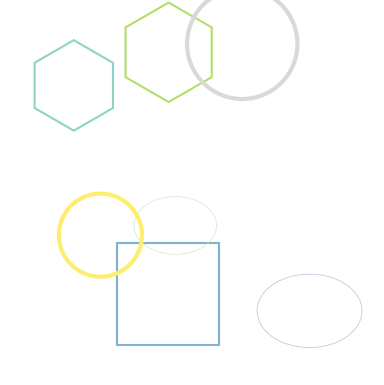[{"shape": "hexagon", "thickness": 1.5, "radius": 0.59, "center": [0.192, 0.778]}, {"shape": "oval", "thickness": 0.5, "radius": 0.68, "center": [0.804, 0.193]}, {"shape": "square", "thickness": 1.5, "radius": 0.66, "center": [0.435, 0.235]}, {"shape": "hexagon", "thickness": 1.5, "radius": 0.65, "center": [0.438, 0.864]}, {"shape": "circle", "thickness": 3, "radius": 0.72, "center": [0.629, 0.886]}, {"shape": "oval", "thickness": 0.5, "radius": 0.54, "center": [0.455, 0.414]}, {"shape": "circle", "thickness": 3, "radius": 0.54, "center": [0.261, 0.389]}]